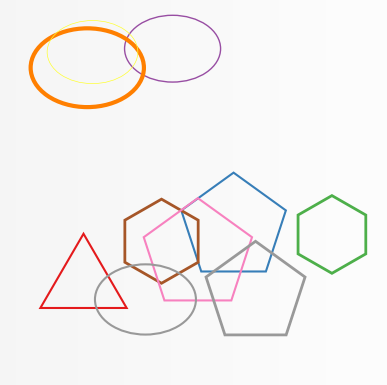[{"shape": "triangle", "thickness": 1.5, "radius": 0.64, "center": [0.216, 0.264]}, {"shape": "pentagon", "thickness": 1.5, "radius": 0.71, "center": [0.603, 0.41]}, {"shape": "hexagon", "thickness": 2, "radius": 0.5, "center": [0.857, 0.391]}, {"shape": "oval", "thickness": 1, "radius": 0.62, "center": [0.445, 0.874]}, {"shape": "oval", "thickness": 3, "radius": 0.73, "center": [0.225, 0.824]}, {"shape": "oval", "thickness": 0.5, "radius": 0.59, "center": [0.239, 0.865]}, {"shape": "hexagon", "thickness": 2, "radius": 0.55, "center": [0.417, 0.373]}, {"shape": "pentagon", "thickness": 1.5, "radius": 0.73, "center": [0.511, 0.338]}, {"shape": "pentagon", "thickness": 2, "radius": 0.67, "center": [0.659, 0.239]}, {"shape": "oval", "thickness": 1.5, "radius": 0.65, "center": [0.375, 0.222]}]